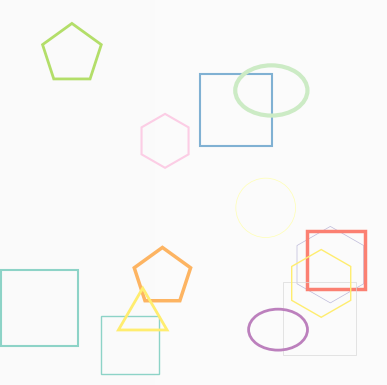[{"shape": "square", "thickness": 1.5, "radius": 0.49, "center": [0.102, 0.2]}, {"shape": "square", "thickness": 1, "radius": 0.37, "center": [0.336, 0.104]}, {"shape": "circle", "thickness": 0.5, "radius": 0.39, "center": [0.686, 0.46]}, {"shape": "hexagon", "thickness": 0.5, "radius": 0.5, "center": [0.852, 0.313]}, {"shape": "square", "thickness": 2.5, "radius": 0.38, "center": [0.867, 0.324]}, {"shape": "square", "thickness": 1.5, "radius": 0.47, "center": [0.61, 0.714]}, {"shape": "pentagon", "thickness": 2.5, "radius": 0.38, "center": [0.419, 0.281]}, {"shape": "pentagon", "thickness": 2, "radius": 0.4, "center": [0.186, 0.859]}, {"shape": "hexagon", "thickness": 1.5, "radius": 0.35, "center": [0.426, 0.634]}, {"shape": "square", "thickness": 0.5, "radius": 0.47, "center": [0.824, 0.172]}, {"shape": "oval", "thickness": 2, "radius": 0.38, "center": [0.718, 0.144]}, {"shape": "oval", "thickness": 3, "radius": 0.47, "center": [0.7, 0.765]}, {"shape": "triangle", "thickness": 2, "radius": 0.36, "center": [0.368, 0.179]}, {"shape": "hexagon", "thickness": 1, "radius": 0.44, "center": [0.829, 0.264]}]